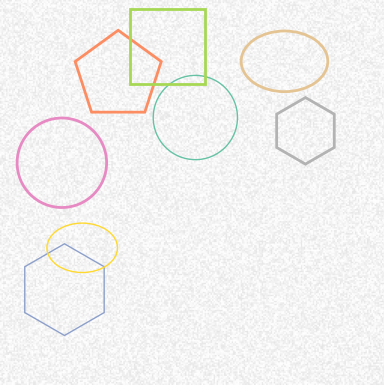[{"shape": "circle", "thickness": 1, "radius": 0.55, "center": [0.507, 0.695]}, {"shape": "pentagon", "thickness": 2, "radius": 0.59, "center": [0.307, 0.804]}, {"shape": "hexagon", "thickness": 1, "radius": 0.6, "center": [0.167, 0.248]}, {"shape": "circle", "thickness": 2, "radius": 0.58, "center": [0.161, 0.577]}, {"shape": "square", "thickness": 2, "radius": 0.48, "center": [0.435, 0.878]}, {"shape": "oval", "thickness": 1, "radius": 0.46, "center": [0.214, 0.356]}, {"shape": "oval", "thickness": 2, "radius": 0.56, "center": [0.739, 0.841]}, {"shape": "hexagon", "thickness": 2, "radius": 0.43, "center": [0.793, 0.66]}]